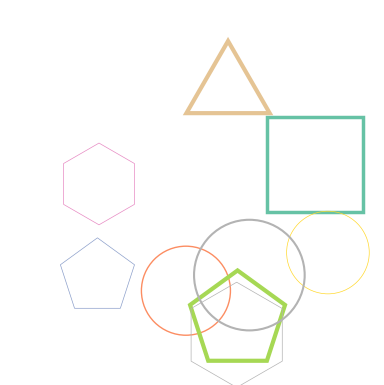[{"shape": "square", "thickness": 2.5, "radius": 0.62, "center": [0.818, 0.573]}, {"shape": "circle", "thickness": 1, "radius": 0.58, "center": [0.483, 0.245]}, {"shape": "pentagon", "thickness": 0.5, "radius": 0.51, "center": [0.253, 0.281]}, {"shape": "hexagon", "thickness": 0.5, "radius": 0.53, "center": [0.257, 0.522]}, {"shape": "pentagon", "thickness": 3, "radius": 0.65, "center": [0.617, 0.168]}, {"shape": "circle", "thickness": 0.5, "radius": 0.54, "center": [0.852, 0.344]}, {"shape": "triangle", "thickness": 3, "radius": 0.62, "center": [0.592, 0.769]}, {"shape": "hexagon", "thickness": 0.5, "radius": 0.68, "center": [0.615, 0.13]}, {"shape": "circle", "thickness": 1.5, "radius": 0.72, "center": [0.648, 0.285]}]